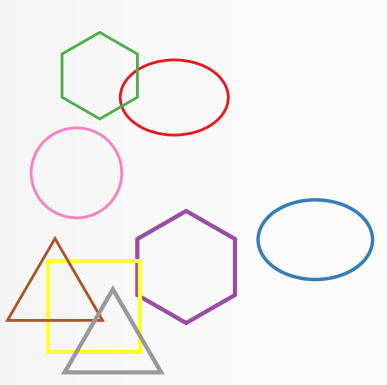[{"shape": "oval", "thickness": 2, "radius": 0.7, "center": [0.45, 0.747]}, {"shape": "oval", "thickness": 2.5, "radius": 0.74, "center": [0.814, 0.377]}, {"shape": "hexagon", "thickness": 2, "radius": 0.56, "center": [0.257, 0.804]}, {"shape": "hexagon", "thickness": 3, "radius": 0.73, "center": [0.48, 0.306]}, {"shape": "square", "thickness": 3, "radius": 0.59, "center": [0.242, 0.203]}, {"shape": "triangle", "thickness": 2, "radius": 0.71, "center": [0.142, 0.239]}, {"shape": "circle", "thickness": 2, "radius": 0.58, "center": [0.197, 0.551]}, {"shape": "triangle", "thickness": 3, "radius": 0.72, "center": [0.291, 0.105]}]